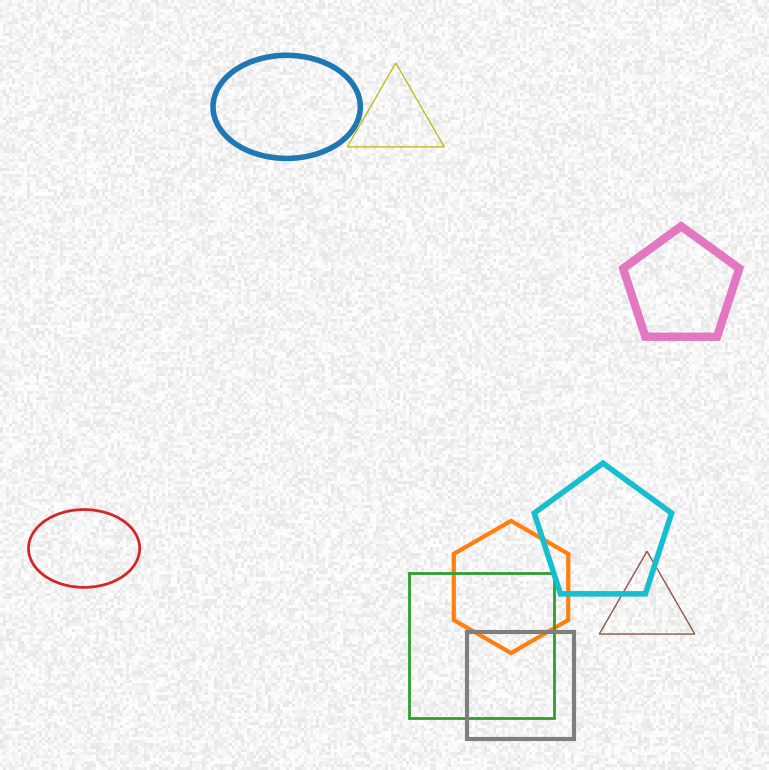[{"shape": "oval", "thickness": 2, "radius": 0.48, "center": [0.372, 0.861]}, {"shape": "hexagon", "thickness": 1.5, "radius": 0.43, "center": [0.664, 0.238]}, {"shape": "square", "thickness": 1, "radius": 0.47, "center": [0.625, 0.162]}, {"shape": "oval", "thickness": 1, "radius": 0.36, "center": [0.109, 0.288]}, {"shape": "triangle", "thickness": 0.5, "radius": 0.36, "center": [0.84, 0.212]}, {"shape": "pentagon", "thickness": 3, "radius": 0.4, "center": [0.885, 0.627]}, {"shape": "square", "thickness": 1.5, "radius": 0.35, "center": [0.676, 0.11]}, {"shape": "triangle", "thickness": 0.5, "radius": 0.36, "center": [0.514, 0.846]}, {"shape": "pentagon", "thickness": 2, "radius": 0.47, "center": [0.783, 0.305]}]